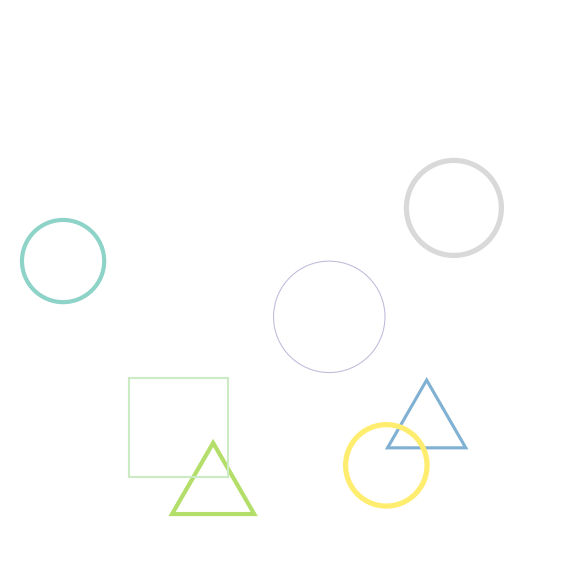[{"shape": "circle", "thickness": 2, "radius": 0.36, "center": [0.109, 0.547]}, {"shape": "circle", "thickness": 0.5, "radius": 0.48, "center": [0.57, 0.45]}, {"shape": "triangle", "thickness": 1.5, "radius": 0.39, "center": [0.739, 0.263]}, {"shape": "triangle", "thickness": 2, "radius": 0.41, "center": [0.369, 0.15]}, {"shape": "circle", "thickness": 2.5, "radius": 0.41, "center": [0.786, 0.639]}, {"shape": "square", "thickness": 1, "radius": 0.43, "center": [0.309, 0.259]}, {"shape": "circle", "thickness": 2.5, "radius": 0.35, "center": [0.669, 0.193]}]